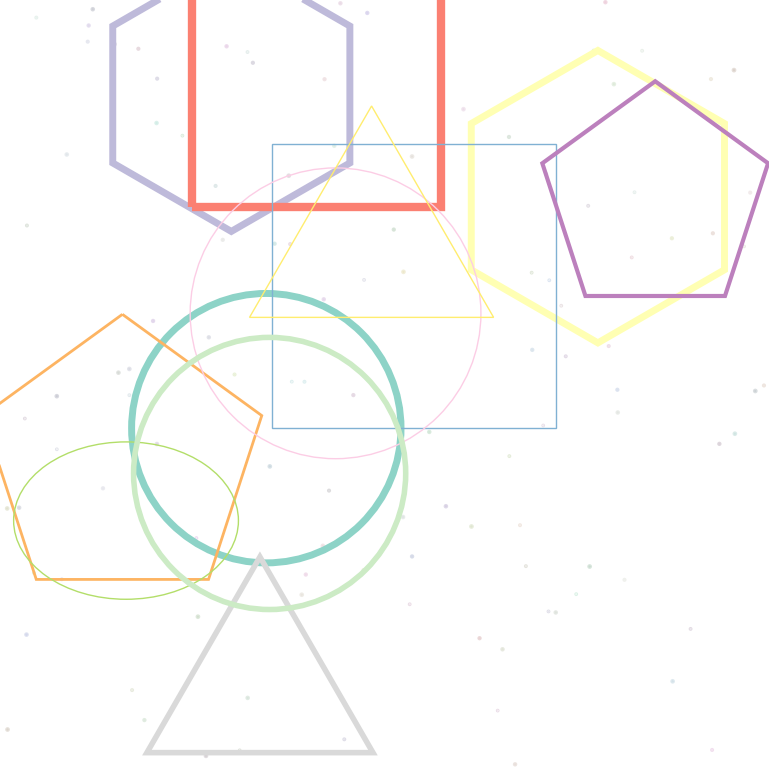[{"shape": "circle", "thickness": 2.5, "radius": 0.87, "center": [0.346, 0.444]}, {"shape": "hexagon", "thickness": 2.5, "radius": 0.95, "center": [0.776, 0.745]}, {"shape": "hexagon", "thickness": 2.5, "radius": 0.89, "center": [0.3, 0.877]}, {"shape": "square", "thickness": 3, "radius": 0.81, "center": [0.411, 0.894]}, {"shape": "square", "thickness": 0.5, "radius": 0.92, "center": [0.538, 0.629]}, {"shape": "pentagon", "thickness": 1, "radius": 0.95, "center": [0.159, 0.401]}, {"shape": "oval", "thickness": 0.5, "radius": 0.73, "center": [0.164, 0.324]}, {"shape": "circle", "thickness": 0.5, "radius": 0.94, "center": [0.436, 0.593]}, {"shape": "triangle", "thickness": 2, "radius": 0.85, "center": [0.338, 0.107]}, {"shape": "pentagon", "thickness": 1.5, "radius": 0.77, "center": [0.851, 0.74]}, {"shape": "circle", "thickness": 2, "radius": 0.88, "center": [0.35, 0.385]}, {"shape": "triangle", "thickness": 0.5, "radius": 0.92, "center": [0.483, 0.679]}]